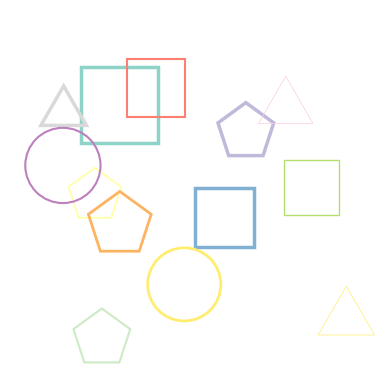[{"shape": "square", "thickness": 2.5, "radius": 0.5, "center": [0.311, 0.727]}, {"shape": "pentagon", "thickness": 1.5, "radius": 0.36, "center": [0.246, 0.492]}, {"shape": "pentagon", "thickness": 2.5, "radius": 0.38, "center": [0.639, 0.657]}, {"shape": "square", "thickness": 1.5, "radius": 0.38, "center": [0.405, 0.77]}, {"shape": "square", "thickness": 2.5, "radius": 0.38, "center": [0.584, 0.435]}, {"shape": "pentagon", "thickness": 2, "radius": 0.43, "center": [0.311, 0.417]}, {"shape": "square", "thickness": 1, "radius": 0.36, "center": [0.81, 0.514]}, {"shape": "triangle", "thickness": 0.5, "radius": 0.41, "center": [0.742, 0.72]}, {"shape": "triangle", "thickness": 2.5, "radius": 0.34, "center": [0.165, 0.708]}, {"shape": "circle", "thickness": 1.5, "radius": 0.49, "center": [0.163, 0.57]}, {"shape": "pentagon", "thickness": 1.5, "radius": 0.39, "center": [0.265, 0.121]}, {"shape": "triangle", "thickness": 0.5, "radius": 0.42, "center": [0.9, 0.172]}, {"shape": "circle", "thickness": 2, "radius": 0.47, "center": [0.479, 0.261]}]